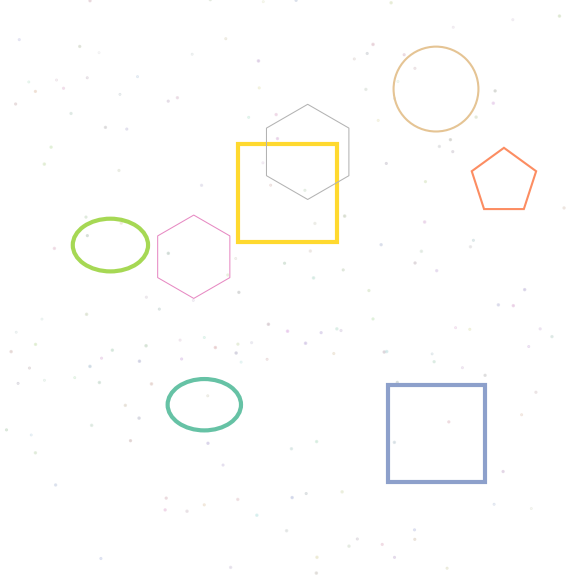[{"shape": "oval", "thickness": 2, "radius": 0.32, "center": [0.354, 0.298]}, {"shape": "pentagon", "thickness": 1, "radius": 0.29, "center": [0.873, 0.685]}, {"shape": "square", "thickness": 2, "radius": 0.42, "center": [0.755, 0.248]}, {"shape": "hexagon", "thickness": 0.5, "radius": 0.36, "center": [0.336, 0.555]}, {"shape": "oval", "thickness": 2, "radius": 0.33, "center": [0.191, 0.575]}, {"shape": "square", "thickness": 2, "radius": 0.43, "center": [0.498, 0.665]}, {"shape": "circle", "thickness": 1, "radius": 0.37, "center": [0.755, 0.845]}, {"shape": "hexagon", "thickness": 0.5, "radius": 0.41, "center": [0.533, 0.736]}]